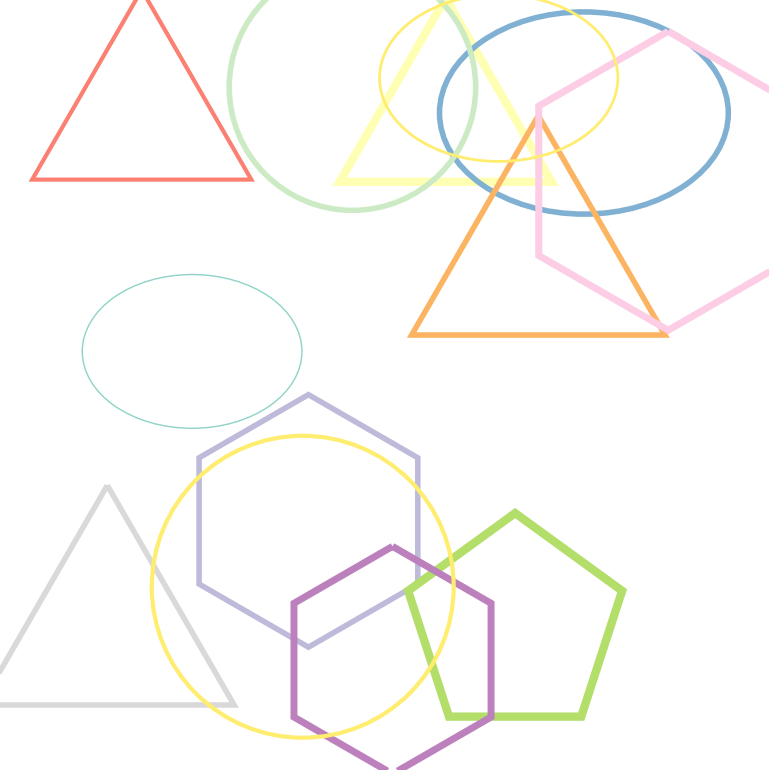[{"shape": "oval", "thickness": 0.5, "radius": 0.71, "center": [0.249, 0.544]}, {"shape": "triangle", "thickness": 3, "radius": 0.79, "center": [0.579, 0.843]}, {"shape": "hexagon", "thickness": 2, "radius": 0.82, "center": [0.401, 0.323]}, {"shape": "triangle", "thickness": 1.5, "radius": 0.82, "center": [0.184, 0.849]}, {"shape": "oval", "thickness": 2, "radius": 0.94, "center": [0.758, 0.853]}, {"shape": "triangle", "thickness": 2, "radius": 0.95, "center": [0.699, 0.66]}, {"shape": "pentagon", "thickness": 3, "radius": 0.73, "center": [0.669, 0.188]}, {"shape": "hexagon", "thickness": 2.5, "radius": 0.97, "center": [0.868, 0.765]}, {"shape": "triangle", "thickness": 2, "radius": 0.95, "center": [0.139, 0.179]}, {"shape": "hexagon", "thickness": 2.5, "radius": 0.74, "center": [0.51, 0.143]}, {"shape": "circle", "thickness": 2, "radius": 0.8, "center": [0.458, 0.887]}, {"shape": "oval", "thickness": 1, "radius": 0.77, "center": [0.648, 0.899]}, {"shape": "circle", "thickness": 1.5, "radius": 0.98, "center": [0.393, 0.238]}]